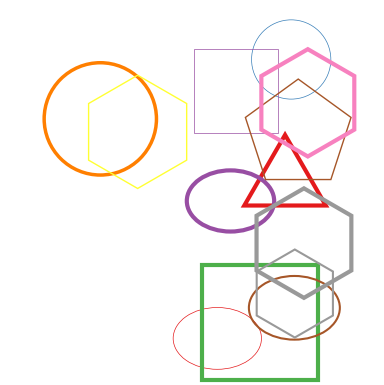[{"shape": "oval", "thickness": 0.5, "radius": 0.57, "center": [0.564, 0.121]}, {"shape": "triangle", "thickness": 3, "radius": 0.61, "center": [0.74, 0.527]}, {"shape": "circle", "thickness": 0.5, "radius": 0.51, "center": [0.756, 0.846]}, {"shape": "square", "thickness": 3, "radius": 0.75, "center": [0.675, 0.163]}, {"shape": "oval", "thickness": 3, "radius": 0.57, "center": [0.599, 0.478]}, {"shape": "square", "thickness": 0.5, "radius": 0.55, "center": [0.613, 0.763]}, {"shape": "circle", "thickness": 2.5, "radius": 0.73, "center": [0.261, 0.691]}, {"shape": "hexagon", "thickness": 1, "radius": 0.74, "center": [0.357, 0.658]}, {"shape": "pentagon", "thickness": 1, "radius": 0.72, "center": [0.775, 0.65]}, {"shape": "oval", "thickness": 1.5, "radius": 0.59, "center": [0.765, 0.201]}, {"shape": "hexagon", "thickness": 3, "radius": 0.7, "center": [0.8, 0.733]}, {"shape": "hexagon", "thickness": 1.5, "radius": 0.57, "center": [0.766, 0.238]}, {"shape": "hexagon", "thickness": 3, "radius": 0.71, "center": [0.789, 0.369]}]